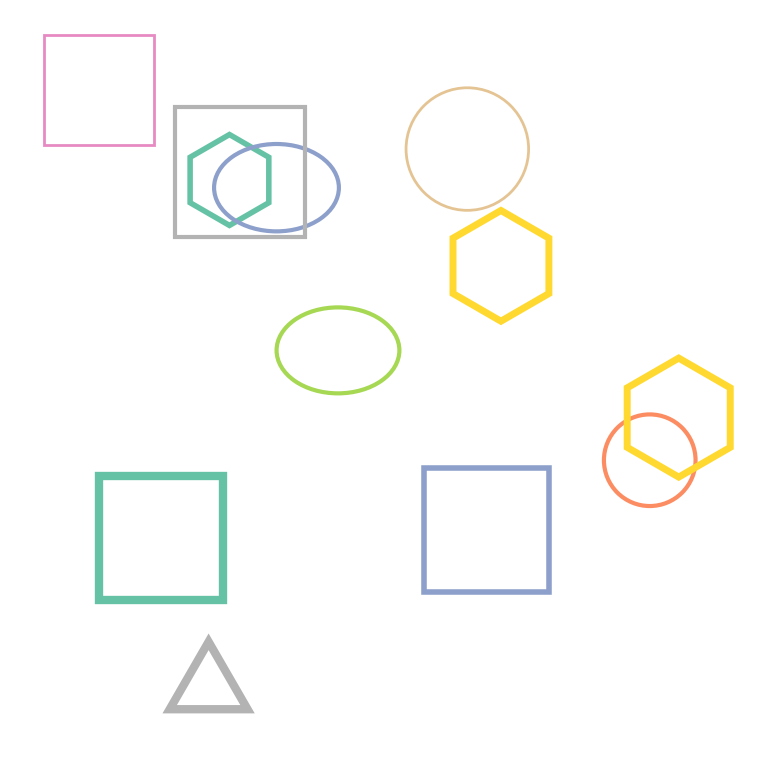[{"shape": "hexagon", "thickness": 2, "radius": 0.3, "center": [0.298, 0.766]}, {"shape": "square", "thickness": 3, "radius": 0.4, "center": [0.209, 0.302]}, {"shape": "circle", "thickness": 1.5, "radius": 0.3, "center": [0.844, 0.402]}, {"shape": "square", "thickness": 2, "radius": 0.4, "center": [0.632, 0.312]}, {"shape": "oval", "thickness": 1.5, "radius": 0.41, "center": [0.359, 0.756]}, {"shape": "square", "thickness": 1, "radius": 0.36, "center": [0.129, 0.883]}, {"shape": "oval", "thickness": 1.5, "radius": 0.4, "center": [0.439, 0.545]}, {"shape": "hexagon", "thickness": 2.5, "radius": 0.39, "center": [0.881, 0.458]}, {"shape": "hexagon", "thickness": 2.5, "radius": 0.36, "center": [0.651, 0.655]}, {"shape": "circle", "thickness": 1, "radius": 0.4, "center": [0.607, 0.806]}, {"shape": "triangle", "thickness": 3, "radius": 0.29, "center": [0.271, 0.108]}, {"shape": "square", "thickness": 1.5, "radius": 0.42, "center": [0.312, 0.777]}]